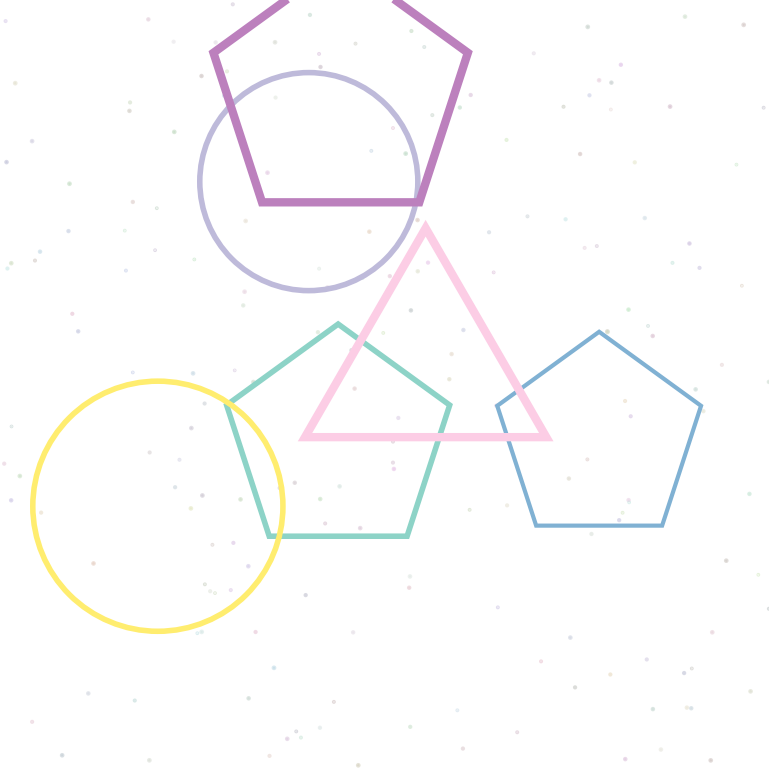[{"shape": "pentagon", "thickness": 2, "radius": 0.76, "center": [0.439, 0.427]}, {"shape": "circle", "thickness": 2, "radius": 0.71, "center": [0.401, 0.764]}, {"shape": "pentagon", "thickness": 1.5, "radius": 0.7, "center": [0.778, 0.43]}, {"shape": "triangle", "thickness": 3, "radius": 0.9, "center": [0.553, 0.523]}, {"shape": "pentagon", "thickness": 3, "radius": 0.87, "center": [0.442, 0.878]}, {"shape": "circle", "thickness": 2, "radius": 0.81, "center": [0.205, 0.343]}]